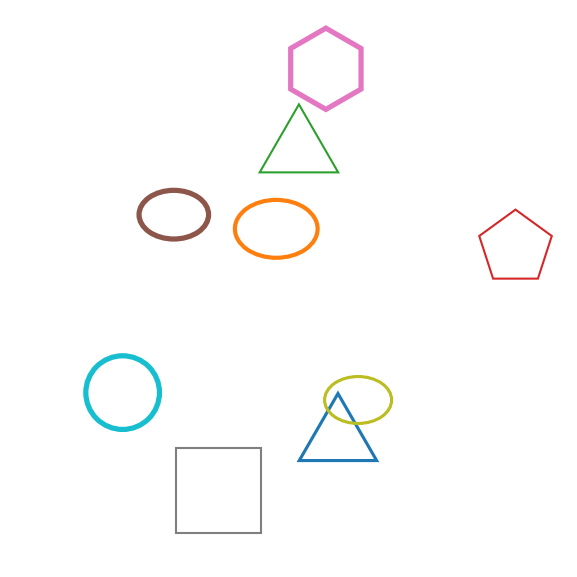[{"shape": "triangle", "thickness": 1.5, "radius": 0.39, "center": [0.585, 0.24]}, {"shape": "oval", "thickness": 2, "radius": 0.36, "center": [0.478, 0.603]}, {"shape": "triangle", "thickness": 1, "radius": 0.39, "center": [0.518, 0.74]}, {"shape": "pentagon", "thickness": 1, "radius": 0.33, "center": [0.893, 0.57]}, {"shape": "oval", "thickness": 2.5, "radius": 0.3, "center": [0.301, 0.627]}, {"shape": "hexagon", "thickness": 2.5, "radius": 0.35, "center": [0.564, 0.88]}, {"shape": "square", "thickness": 1, "radius": 0.37, "center": [0.378, 0.15]}, {"shape": "oval", "thickness": 1.5, "radius": 0.29, "center": [0.62, 0.307]}, {"shape": "circle", "thickness": 2.5, "radius": 0.32, "center": [0.212, 0.319]}]